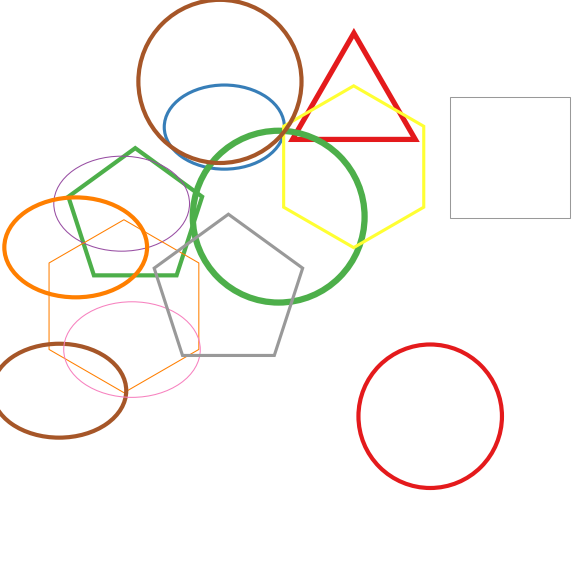[{"shape": "triangle", "thickness": 2.5, "radius": 0.61, "center": [0.613, 0.819]}, {"shape": "circle", "thickness": 2, "radius": 0.62, "center": [0.745, 0.278]}, {"shape": "oval", "thickness": 1.5, "radius": 0.52, "center": [0.388, 0.779]}, {"shape": "pentagon", "thickness": 2, "radius": 0.61, "center": [0.234, 0.621]}, {"shape": "circle", "thickness": 3, "radius": 0.74, "center": [0.483, 0.624]}, {"shape": "oval", "thickness": 0.5, "radius": 0.59, "center": [0.211, 0.646]}, {"shape": "oval", "thickness": 2, "radius": 0.62, "center": [0.131, 0.571]}, {"shape": "hexagon", "thickness": 0.5, "radius": 0.75, "center": [0.215, 0.469]}, {"shape": "hexagon", "thickness": 1.5, "radius": 0.7, "center": [0.612, 0.71]}, {"shape": "oval", "thickness": 2, "radius": 0.58, "center": [0.102, 0.323]}, {"shape": "circle", "thickness": 2, "radius": 0.71, "center": [0.381, 0.858]}, {"shape": "oval", "thickness": 0.5, "radius": 0.59, "center": [0.229, 0.394]}, {"shape": "square", "thickness": 0.5, "radius": 0.52, "center": [0.883, 0.727]}, {"shape": "pentagon", "thickness": 1.5, "radius": 0.68, "center": [0.396, 0.493]}]